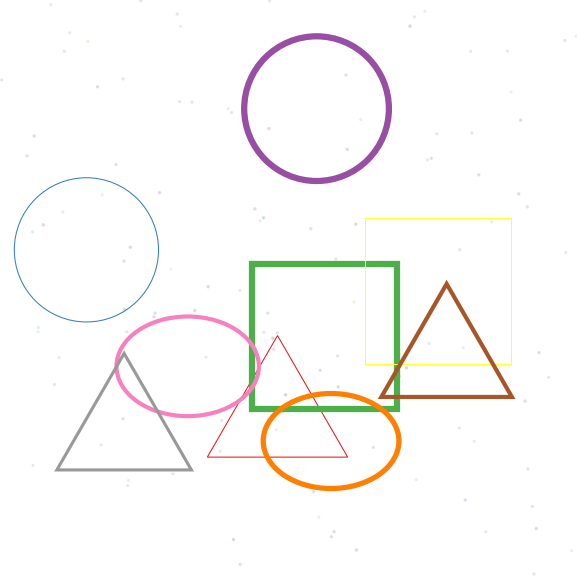[{"shape": "triangle", "thickness": 0.5, "radius": 0.7, "center": [0.48, 0.278]}, {"shape": "circle", "thickness": 0.5, "radius": 0.62, "center": [0.15, 0.566]}, {"shape": "square", "thickness": 3, "radius": 0.63, "center": [0.562, 0.416]}, {"shape": "circle", "thickness": 3, "radius": 0.63, "center": [0.548, 0.811]}, {"shape": "oval", "thickness": 2.5, "radius": 0.59, "center": [0.573, 0.235]}, {"shape": "square", "thickness": 0.5, "radius": 0.63, "center": [0.758, 0.496]}, {"shape": "triangle", "thickness": 2, "radius": 0.65, "center": [0.773, 0.377]}, {"shape": "oval", "thickness": 2, "radius": 0.62, "center": [0.325, 0.365]}, {"shape": "triangle", "thickness": 1.5, "radius": 0.67, "center": [0.215, 0.253]}]